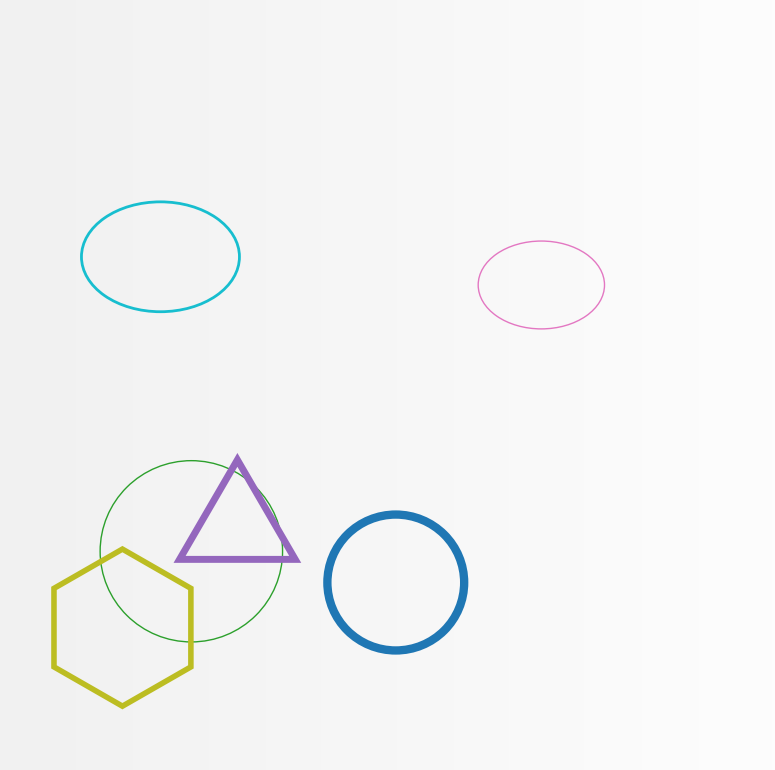[{"shape": "circle", "thickness": 3, "radius": 0.44, "center": [0.511, 0.243]}, {"shape": "circle", "thickness": 0.5, "radius": 0.59, "center": [0.247, 0.284]}, {"shape": "triangle", "thickness": 2.5, "radius": 0.43, "center": [0.306, 0.317]}, {"shape": "oval", "thickness": 0.5, "radius": 0.41, "center": [0.699, 0.63]}, {"shape": "hexagon", "thickness": 2, "radius": 0.51, "center": [0.158, 0.185]}, {"shape": "oval", "thickness": 1, "radius": 0.51, "center": [0.207, 0.667]}]